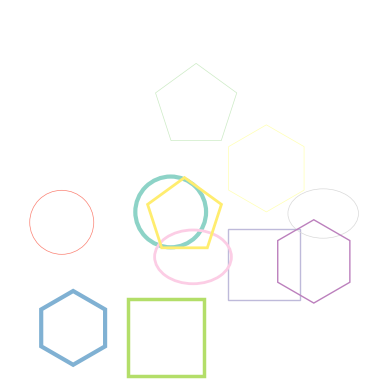[{"shape": "circle", "thickness": 3, "radius": 0.46, "center": [0.443, 0.45]}, {"shape": "hexagon", "thickness": 0.5, "radius": 0.57, "center": [0.692, 0.563]}, {"shape": "square", "thickness": 1, "radius": 0.46, "center": [0.686, 0.313]}, {"shape": "circle", "thickness": 0.5, "radius": 0.42, "center": [0.16, 0.423]}, {"shape": "hexagon", "thickness": 3, "radius": 0.48, "center": [0.19, 0.148]}, {"shape": "square", "thickness": 2.5, "radius": 0.5, "center": [0.431, 0.123]}, {"shape": "oval", "thickness": 2, "radius": 0.5, "center": [0.501, 0.333]}, {"shape": "oval", "thickness": 0.5, "radius": 0.46, "center": [0.839, 0.445]}, {"shape": "hexagon", "thickness": 1, "radius": 0.54, "center": [0.815, 0.321]}, {"shape": "pentagon", "thickness": 0.5, "radius": 0.55, "center": [0.509, 0.724]}, {"shape": "pentagon", "thickness": 2, "radius": 0.5, "center": [0.479, 0.438]}]